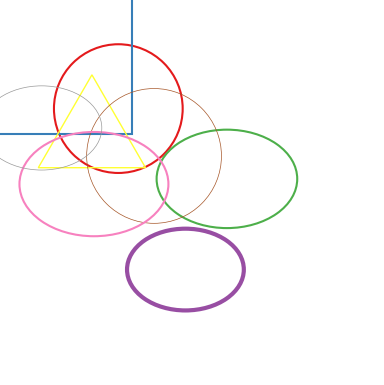[{"shape": "circle", "thickness": 1.5, "radius": 0.84, "center": [0.307, 0.718]}, {"shape": "square", "thickness": 1.5, "radius": 0.93, "center": [0.157, 0.839]}, {"shape": "oval", "thickness": 1.5, "radius": 0.91, "center": [0.589, 0.535]}, {"shape": "oval", "thickness": 3, "radius": 0.76, "center": [0.482, 0.3]}, {"shape": "triangle", "thickness": 1, "radius": 0.8, "center": [0.239, 0.645]}, {"shape": "circle", "thickness": 0.5, "radius": 0.88, "center": [0.4, 0.595]}, {"shape": "oval", "thickness": 1.5, "radius": 0.97, "center": [0.244, 0.522]}, {"shape": "oval", "thickness": 0.5, "radius": 0.78, "center": [0.108, 0.668]}]